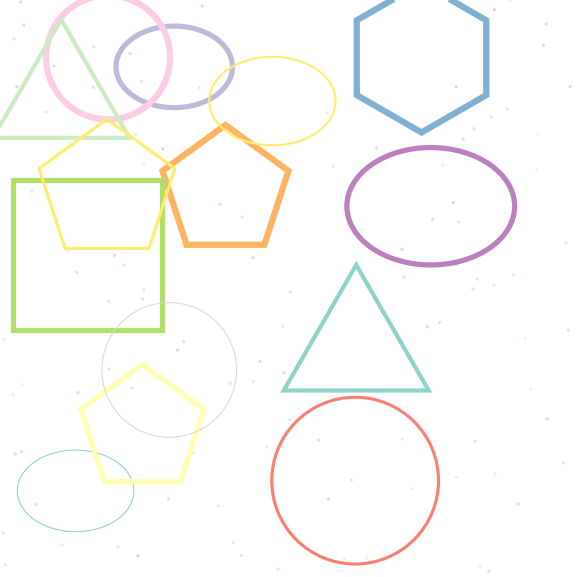[{"shape": "oval", "thickness": 0.5, "radius": 0.5, "center": [0.131, 0.149]}, {"shape": "triangle", "thickness": 2, "radius": 0.72, "center": [0.617, 0.395]}, {"shape": "pentagon", "thickness": 2.5, "radius": 0.56, "center": [0.247, 0.256]}, {"shape": "oval", "thickness": 2.5, "radius": 0.5, "center": [0.302, 0.883]}, {"shape": "circle", "thickness": 1.5, "radius": 0.72, "center": [0.615, 0.167]}, {"shape": "hexagon", "thickness": 3, "radius": 0.65, "center": [0.73, 0.899]}, {"shape": "pentagon", "thickness": 3, "radius": 0.57, "center": [0.39, 0.668]}, {"shape": "square", "thickness": 2.5, "radius": 0.65, "center": [0.152, 0.558]}, {"shape": "circle", "thickness": 3, "radius": 0.54, "center": [0.187, 0.9]}, {"shape": "circle", "thickness": 0.5, "radius": 0.58, "center": [0.293, 0.359]}, {"shape": "oval", "thickness": 2.5, "radius": 0.73, "center": [0.746, 0.642]}, {"shape": "triangle", "thickness": 2, "radius": 0.68, "center": [0.106, 0.829]}, {"shape": "oval", "thickness": 1, "radius": 0.55, "center": [0.472, 0.824]}, {"shape": "pentagon", "thickness": 1.5, "radius": 0.62, "center": [0.185, 0.669]}]